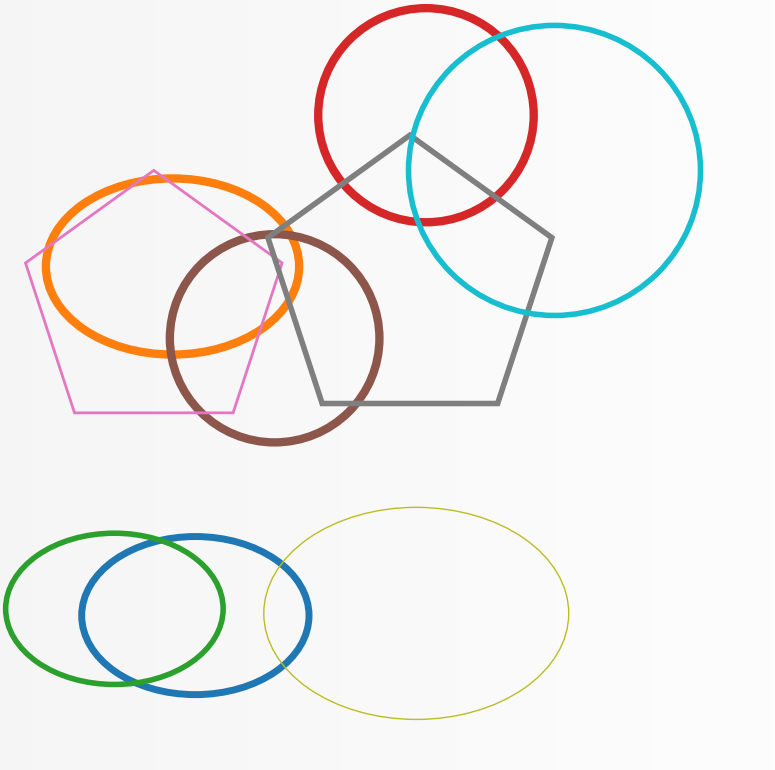[{"shape": "oval", "thickness": 2.5, "radius": 0.73, "center": [0.252, 0.201]}, {"shape": "oval", "thickness": 3, "radius": 0.82, "center": [0.223, 0.654]}, {"shape": "oval", "thickness": 2, "radius": 0.7, "center": [0.148, 0.209]}, {"shape": "circle", "thickness": 3, "radius": 0.7, "center": [0.55, 0.85]}, {"shape": "circle", "thickness": 3, "radius": 0.68, "center": [0.354, 0.561]}, {"shape": "pentagon", "thickness": 1, "radius": 0.87, "center": [0.198, 0.605]}, {"shape": "pentagon", "thickness": 2, "radius": 0.96, "center": [0.529, 0.632]}, {"shape": "oval", "thickness": 0.5, "radius": 0.98, "center": [0.537, 0.203]}, {"shape": "circle", "thickness": 2, "radius": 0.94, "center": [0.715, 0.779]}]